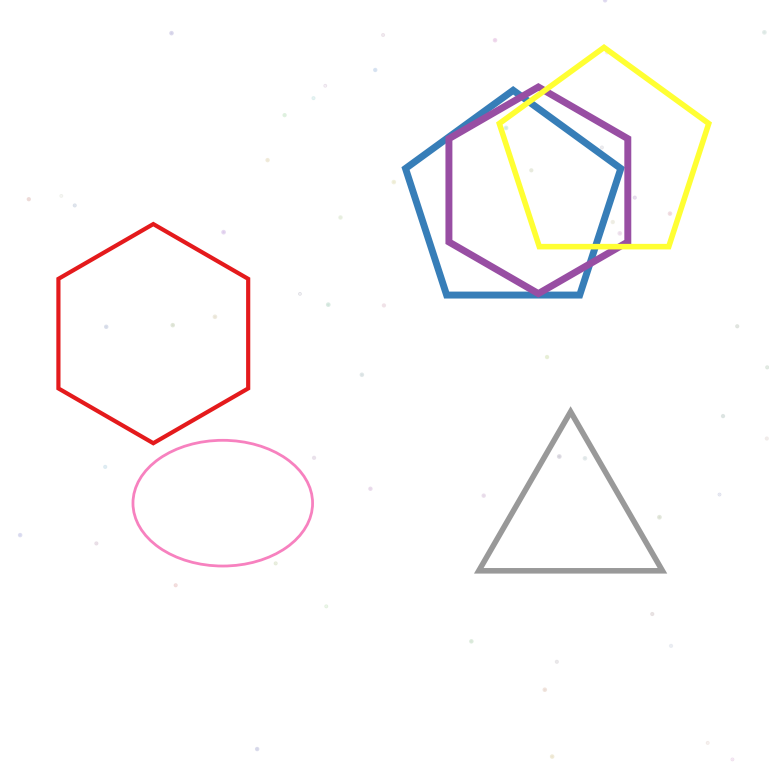[{"shape": "hexagon", "thickness": 1.5, "radius": 0.71, "center": [0.199, 0.567]}, {"shape": "pentagon", "thickness": 2.5, "radius": 0.73, "center": [0.666, 0.736]}, {"shape": "hexagon", "thickness": 2.5, "radius": 0.67, "center": [0.699, 0.753]}, {"shape": "pentagon", "thickness": 2, "radius": 0.72, "center": [0.784, 0.795]}, {"shape": "oval", "thickness": 1, "radius": 0.58, "center": [0.289, 0.347]}, {"shape": "triangle", "thickness": 2, "radius": 0.69, "center": [0.741, 0.328]}]